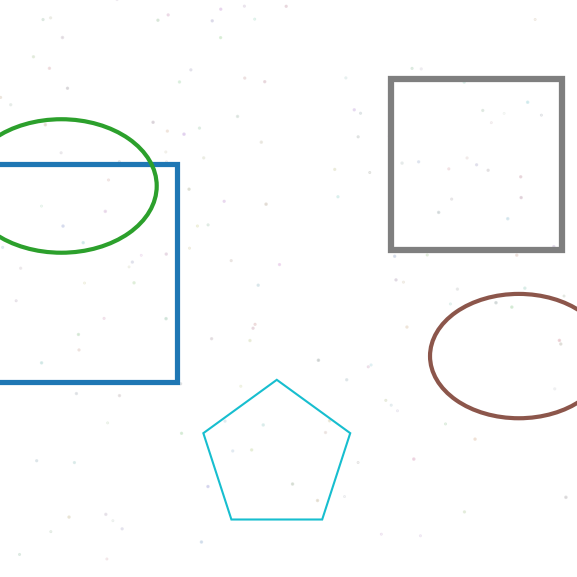[{"shape": "square", "thickness": 2.5, "radius": 0.94, "center": [0.118, 0.527]}, {"shape": "oval", "thickness": 2, "radius": 0.83, "center": [0.106, 0.677]}, {"shape": "oval", "thickness": 2, "radius": 0.77, "center": [0.898, 0.383]}, {"shape": "square", "thickness": 3, "radius": 0.74, "center": [0.825, 0.714]}, {"shape": "pentagon", "thickness": 1, "radius": 0.67, "center": [0.479, 0.208]}]